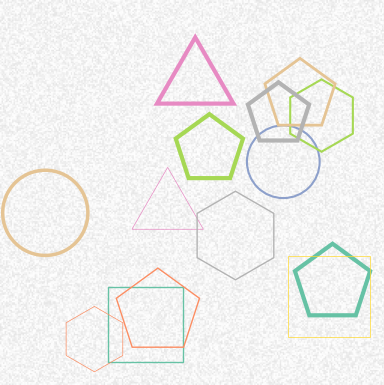[{"shape": "square", "thickness": 1, "radius": 0.49, "center": [0.379, 0.157]}, {"shape": "pentagon", "thickness": 3, "radius": 0.51, "center": [0.864, 0.264]}, {"shape": "hexagon", "thickness": 0.5, "radius": 0.42, "center": [0.245, 0.119]}, {"shape": "pentagon", "thickness": 1, "radius": 0.57, "center": [0.41, 0.19]}, {"shape": "circle", "thickness": 1.5, "radius": 0.47, "center": [0.736, 0.58]}, {"shape": "triangle", "thickness": 3, "radius": 0.57, "center": [0.507, 0.788]}, {"shape": "triangle", "thickness": 0.5, "radius": 0.54, "center": [0.435, 0.458]}, {"shape": "pentagon", "thickness": 3, "radius": 0.46, "center": [0.544, 0.612]}, {"shape": "hexagon", "thickness": 1.5, "radius": 0.47, "center": [0.835, 0.7]}, {"shape": "square", "thickness": 0.5, "radius": 0.53, "center": [0.854, 0.23]}, {"shape": "circle", "thickness": 2.5, "radius": 0.55, "center": [0.118, 0.447]}, {"shape": "pentagon", "thickness": 2, "radius": 0.48, "center": [0.779, 0.753]}, {"shape": "pentagon", "thickness": 3, "radius": 0.42, "center": [0.723, 0.703]}, {"shape": "hexagon", "thickness": 1, "radius": 0.58, "center": [0.612, 0.388]}]